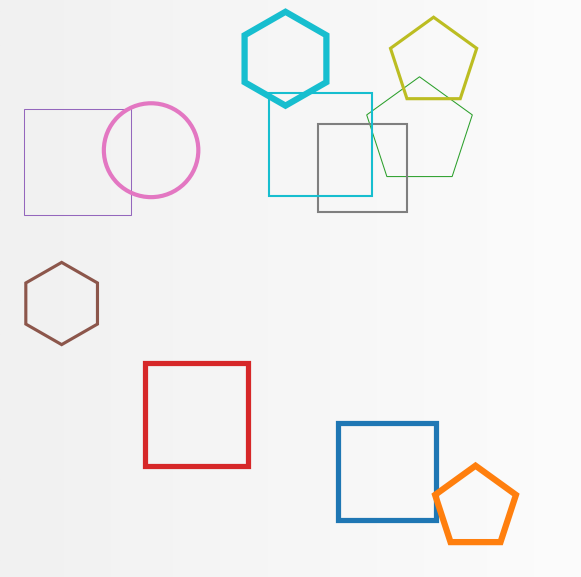[{"shape": "square", "thickness": 2.5, "radius": 0.42, "center": [0.666, 0.182]}, {"shape": "pentagon", "thickness": 3, "radius": 0.37, "center": [0.818, 0.12]}, {"shape": "pentagon", "thickness": 0.5, "radius": 0.48, "center": [0.722, 0.771]}, {"shape": "square", "thickness": 2.5, "radius": 0.45, "center": [0.338, 0.281]}, {"shape": "square", "thickness": 0.5, "radius": 0.46, "center": [0.133, 0.719]}, {"shape": "hexagon", "thickness": 1.5, "radius": 0.36, "center": [0.106, 0.474]}, {"shape": "circle", "thickness": 2, "radius": 0.41, "center": [0.26, 0.739]}, {"shape": "square", "thickness": 1, "radius": 0.38, "center": [0.623, 0.708]}, {"shape": "pentagon", "thickness": 1.5, "radius": 0.39, "center": [0.746, 0.891]}, {"shape": "square", "thickness": 1, "radius": 0.44, "center": [0.551, 0.749]}, {"shape": "hexagon", "thickness": 3, "radius": 0.41, "center": [0.491, 0.897]}]